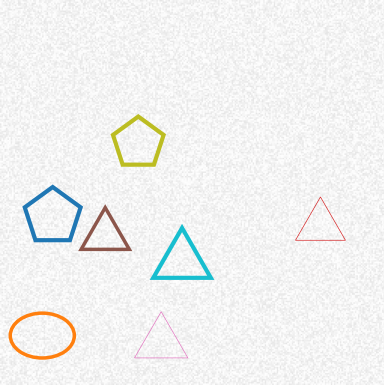[{"shape": "pentagon", "thickness": 3, "radius": 0.38, "center": [0.137, 0.438]}, {"shape": "oval", "thickness": 2.5, "radius": 0.42, "center": [0.11, 0.128]}, {"shape": "triangle", "thickness": 0.5, "radius": 0.37, "center": [0.832, 0.413]}, {"shape": "triangle", "thickness": 2.5, "radius": 0.36, "center": [0.273, 0.388]}, {"shape": "triangle", "thickness": 0.5, "radius": 0.4, "center": [0.419, 0.11]}, {"shape": "pentagon", "thickness": 3, "radius": 0.35, "center": [0.359, 0.628]}, {"shape": "triangle", "thickness": 3, "radius": 0.43, "center": [0.473, 0.322]}]